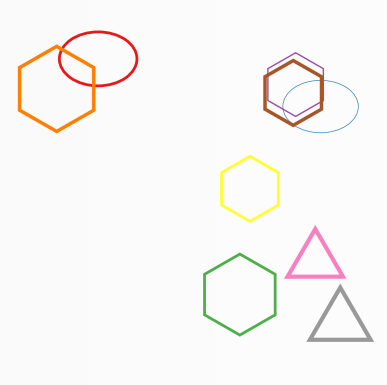[{"shape": "oval", "thickness": 2, "radius": 0.5, "center": [0.253, 0.847]}, {"shape": "oval", "thickness": 0.5, "radius": 0.49, "center": [0.827, 0.723]}, {"shape": "hexagon", "thickness": 2, "radius": 0.53, "center": [0.619, 0.235]}, {"shape": "hexagon", "thickness": 1, "radius": 0.41, "center": [0.763, 0.78]}, {"shape": "hexagon", "thickness": 2.5, "radius": 0.55, "center": [0.146, 0.769]}, {"shape": "hexagon", "thickness": 2, "radius": 0.42, "center": [0.645, 0.509]}, {"shape": "hexagon", "thickness": 2.5, "radius": 0.42, "center": [0.757, 0.759]}, {"shape": "triangle", "thickness": 3, "radius": 0.41, "center": [0.814, 0.323]}, {"shape": "triangle", "thickness": 3, "radius": 0.45, "center": [0.878, 0.163]}]